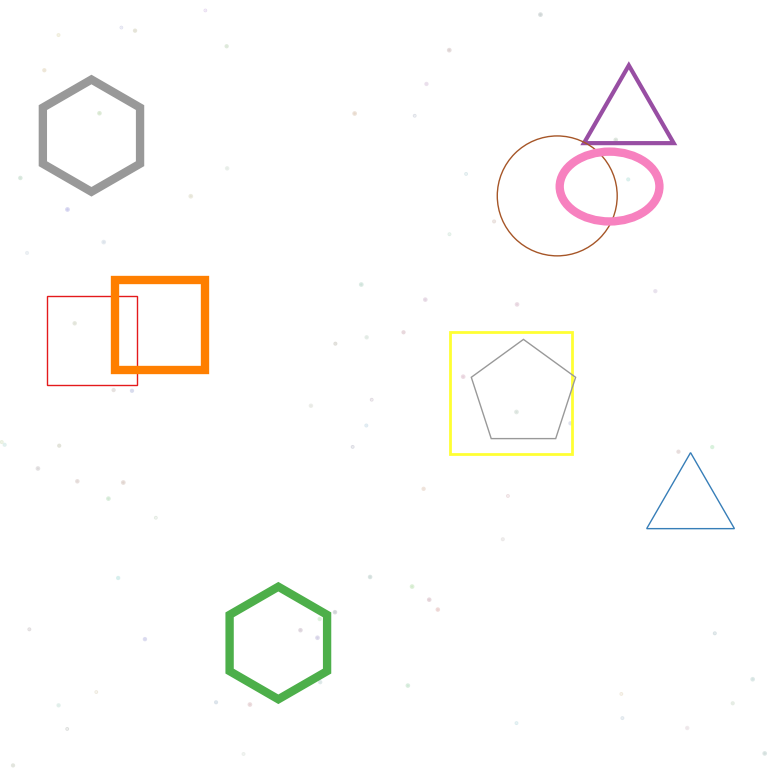[{"shape": "square", "thickness": 0.5, "radius": 0.29, "center": [0.119, 0.557]}, {"shape": "triangle", "thickness": 0.5, "radius": 0.33, "center": [0.897, 0.346]}, {"shape": "hexagon", "thickness": 3, "radius": 0.37, "center": [0.361, 0.165]}, {"shape": "triangle", "thickness": 1.5, "radius": 0.34, "center": [0.817, 0.848]}, {"shape": "square", "thickness": 3, "radius": 0.29, "center": [0.208, 0.578]}, {"shape": "square", "thickness": 1, "radius": 0.39, "center": [0.664, 0.49]}, {"shape": "circle", "thickness": 0.5, "radius": 0.39, "center": [0.724, 0.746]}, {"shape": "oval", "thickness": 3, "radius": 0.32, "center": [0.792, 0.758]}, {"shape": "hexagon", "thickness": 3, "radius": 0.36, "center": [0.119, 0.824]}, {"shape": "pentagon", "thickness": 0.5, "radius": 0.36, "center": [0.68, 0.488]}]